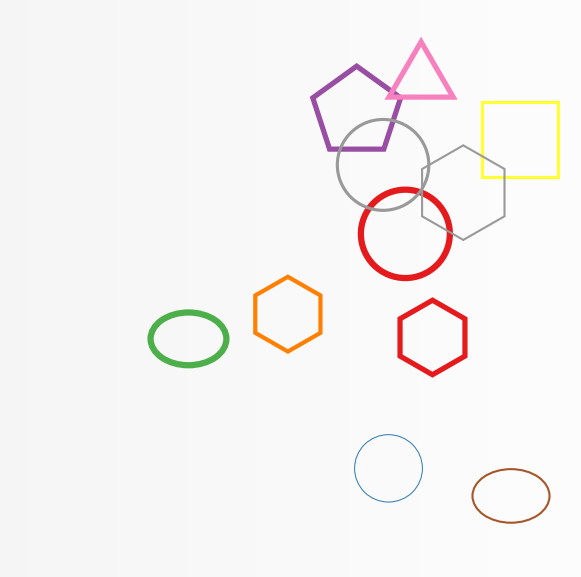[{"shape": "hexagon", "thickness": 2.5, "radius": 0.32, "center": [0.744, 0.415]}, {"shape": "circle", "thickness": 3, "radius": 0.38, "center": [0.697, 0.594]}, {"shape": "circle", "thickness": 0.5, "radius": 0.29, "center": [0.668, 0.188]}, {"shape": "oval", "thickness": 3, "radius": 0.33, "center": [0.324, 0.412]}, {"shape": "pentagon", "thickness": 2.5, "radius": 0.4, "center": [0.614, 0.805]}, {"shape": "hexagon", "thickness": 2, "radius": 0.32, "center": [0.495, 0.455]}, {"shape": "square", "thickness": 1.5, "radius": 0.32, "center": [0.894, 0.757]}, {"shape": "oval", "thickness": 1, "radius": 0.33, "center": [0.879, 0.14]}, {"shape": "triangle", "thickness": 2.5, "radius": 0.32, "center": [0.724, 0.863]}, {"shape": "hexagon", "thickness": 1, "radius": 0.41, "center": [0.797, 0.666]}, {"shape": "circle", "thickness": 1.5, "radius": 0.39, "center": [0.659, 0.714]}]